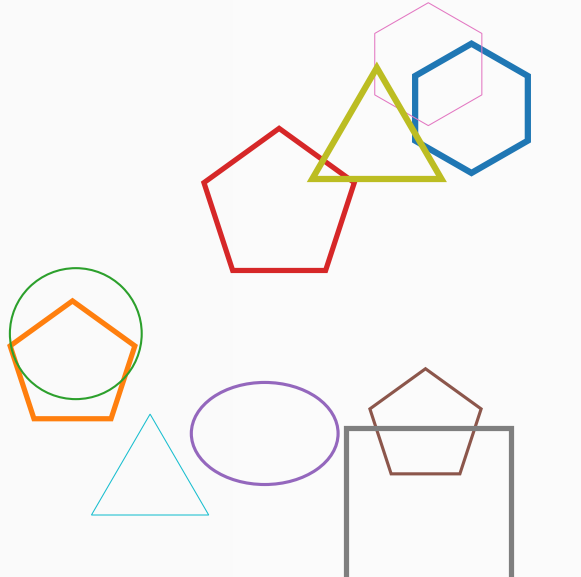[{"shape": "hexagon", "thickness": 3, "radius": 0.56, "center": [0.811, 0.812]}, {"shape": "pentagon", "thickness": 2.5, "radius": 0.56, "center": [0.125, 0.365]}, {"shape": "circle", "thickness": 1, "radius": 0.57, "center": [0.13, 0.421]}, {"shape": "pentagon", "thickness": 2.5, "radius": 0.68, "center": [0.48, 0.641]}, {"shape": "oval", "thickness": 1.5, "radius": 0.63, "center": [0.455, 0.249]}, {"shape": "pentagon", "thickness": 1.5, "radius": 0.5, "center": [0.732, 0.26]}, {"shape": "hexagon", "thickness": 0.5, "radius": 0.53, "center": [0.737, 0.888]}, {"shape": "square", "thickness": 2.5, "radius": 0.71, "center": [0.737, 0.115]}, {"shape": "triangle", "thickness": 3, "radius": 0.64, "center": [0.648, 0.753]}, {"shape": "triangle", "thickness": 0.5, "radius": 0.58, "center": [0.258, 0.166]}]